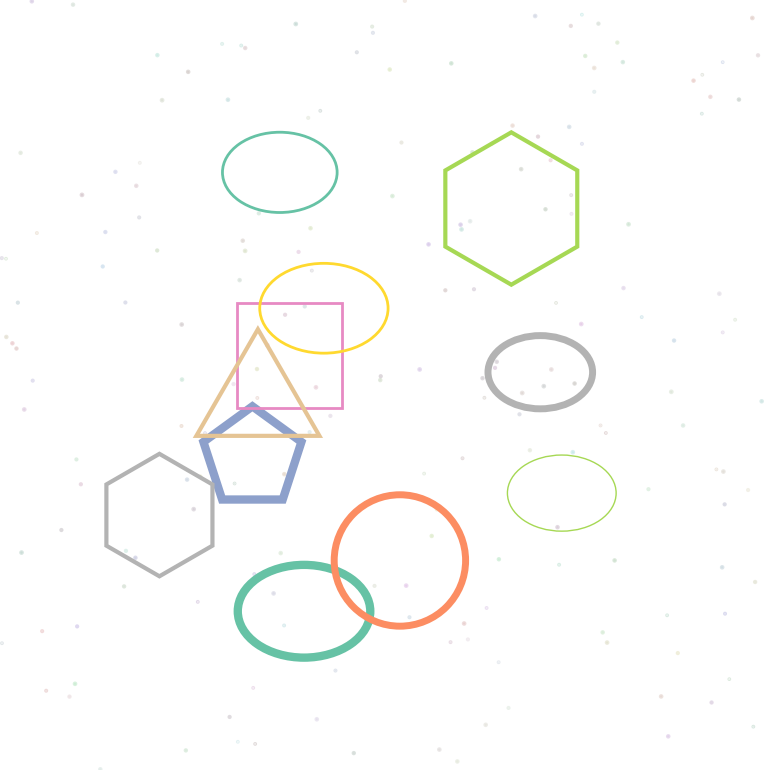[{"shape": "oval", "thickness": 1, "radius": 0.37, "center": [0.363, 0.776]}, {"shape": "oval", "thickness": 3, "radius": 0.43, "center": [0.395, 0.206]}, {"shape": "circle", "thickness": 2.5, "radius": 0.43, "center": [0.519, 0.272]}, {"shape": "pentagon", "thickness": 3, "radius": 0.33, "center": [0.328, 0.405]}, {"shape": "square", "thickness": 1, "radius": 0.34, "center": [0.376, 0.538]}, {"shape": "oval", "thickness": 0.5, "radius": 0.35, "center": [0.73, 0.36]}, {"shape": "hexagon", "thickness": 1.5, "radius": 0.49, "center": [0.664, 0.729]}, {"shape": "oval", "thickness": 1, "radius": 0.42, "center": [0.421, 0.6]}, {"shape": "triangle", "thickness": 1.5, "radius": 0.46, "center": [0.335, 0.48]}, {"shape": "oval", "thickness": 2.5, "radius": 0.34, "center": [0.702, 0.517]}, {"shape": "hexagon", "thickness": 1.5, "radius": 0.4, "center": [0.207, 0.331]}]